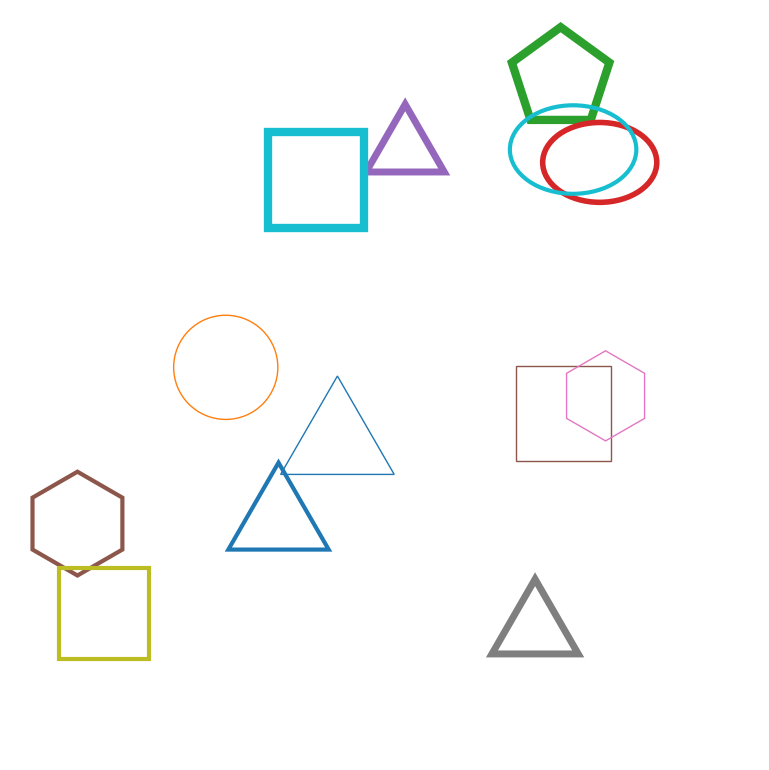[{"shape": "triangle", "thickness": 0.5, "radius": 0.43, "center": [0.438, 0.426]}, {"shape": "triangle", "thickness": 1.5, "radius": 0.38, "center": [0.362, 0.324]}, {"shape": "circle", "thickness": 0.5, "radius": 0.34, "center": [0.293, 0.523]}, {"shape": "pentagon", "thickness": 3, "radius": 0.33, "center": [0.728, 0.898]}, {"shape": "oval", "thickness": 2, "radius": 0.37, "center": [0.779, 0.789]}, {"shape": "triangle", "thickness": 2.5, "radius": 0.29, "center": [0.526, 0.806]}, {"shape": "square", "thickness": 0.5, "radius": 0.31, "center": [0.732, 0.463]}, {"shape": "hexagon", "thickness": 1.5, "radius": 0.34, "center": [0.101, 0.32]}, {"shape": "hexagon", "thickness": 0.5, "radius": 0.29, "center": [0.786, 0.486]}, {"shape": "triangle", "thickness": 2.5, "radius": 0.32, "center": [0.695, 0.183]}, {"shape": "square", "thickness": 1.5, "radius": 0.3, "center": [0.135, 0.203]}, {"shape": "oval", "thickness": 1.5, "radius": 0.41, "center": [0.744, 0.806]}, {"shape": "square", "thickness": 3, "radius": 0.31, "center": [0.41, 0.766]}]